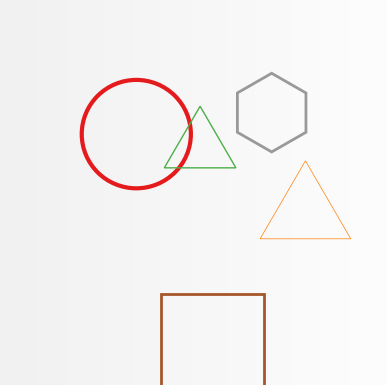[{"shape": "circle", "thickness": 3, "radius": 0.7, "center": [0.352, 0.652]}, {"shape": "triangle", "thickness": 1, "radius": 0.53, "center": [0.516, 0.617]}, {"shape": "triangle", "thickness": 0.5, "radius": 0.68, "center": [0.788, 0.447]}, {"shape": "square", "thickness": 2, "radius": 0.66, "center": [0.547, 0.103]}, {"shape": "hexagon", "thickness": 2, "radius": 0.51, "center": [0.701, 0.708]}]